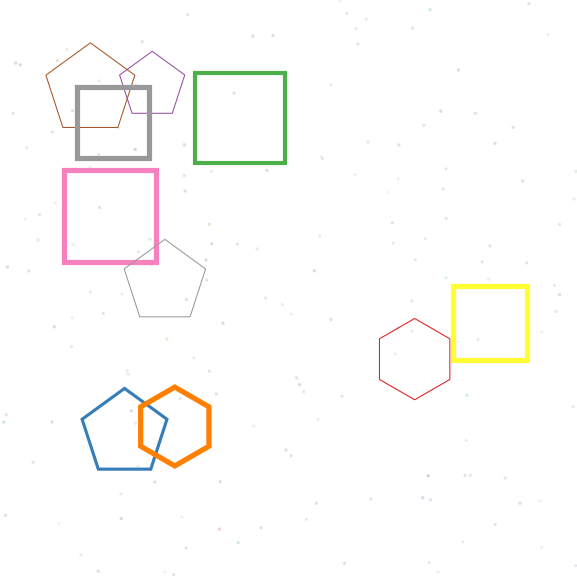[{"shape": "hexagon", "thickness": 0.5, "radius": 0.35, "center": [0.718, 0.377]}, {"shape": "pentagon", "thickness": 1.5, "radius": 0.39, "center": [0.216, 0.249]}, {"shape": "square", "thickness": 2, "radius": 0.39, "center": [0.416, 0.795]}, {"shape": "pentagon", "thickness": 0.5, "radius": 0.3, "center": [0.264, 0.851]}, {"shape": "hexagon", "thickness": 2.5, "radius": 0.34, "center": [0.303, 0.261]}, {"shape": "square", "thickness": 2.5, "radius": 0.32, "center": [0.849, 0.44]}, {"shape": "pentagon", "thickness": 0.5, "radius": 0.4, "center": [0.156, 0.844]}, {"shape": "square", "thickness": 2.5, "radius": 0.4, "center": [0.19, 0.625]}, {"shape": "square", "thickness": 2.5, "radius": 0.31, "center": [0.196, 0.787]}, {"shape": "pentagon", "thickness": 0.5, "radius": 0.37, "center": [0.286, 0.511]}]